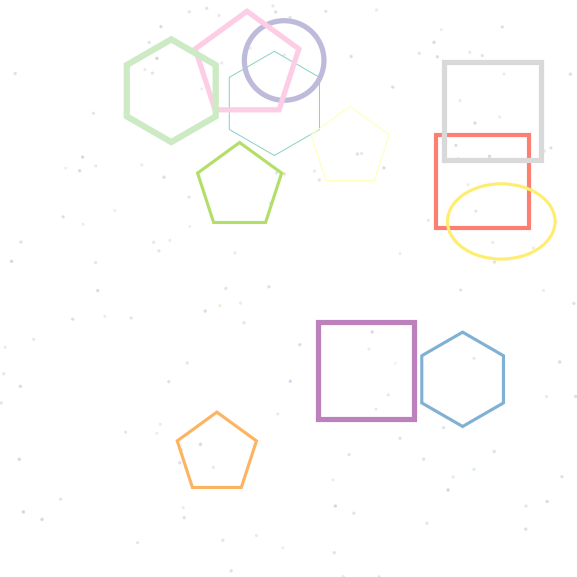[{"shape": "hexagon", "thickness": 0.5, "radius": 0.45, "center": [0.475, 0.82]}, {"shape": "pentagon", "thickness": 0.5, "radius": 0.36, "center": [0.606, 0.744]}, {"shape": "circle", "thickness": 2.5, "radius": 0.34, "center": [0.492, 0.894]}, {"shape": "square", "thickness": 2, "radius": 0.4, "center": [0.836, 0.685]}, {"shape": "hexagon", "thickness": 1.5, "radius": 0.41, "center": [0.801, 0.342]}, {"shape": "pentagon", "thickness": 1.5, "radius": 0.36, "center": [0.376, 0.213]}, {"shape": "pentagon", "thickness": 1.5, "radius": 0.38, "center": [0.415, 0.676]}, {"shape": "pentagon", "thickness": 2.5, "radius": 0.47, "center": [0.428, 0.885]}, {"shape": "square", "thickness": 2.5, "radius": 0.42, "center": [0.853, 0.807]}, {"shape": "square", "thickness": 2.5, "radius": 0.42, "center": [0.634, 0.357]}, {"shape": "hexagon", "thickness": 3, "radius": 0.44, "center": [0.297, 0.842]}, {"shape": "oval", "thickness": 1.5, "radius": 0.47, "center": [0.868, 0.616]}]